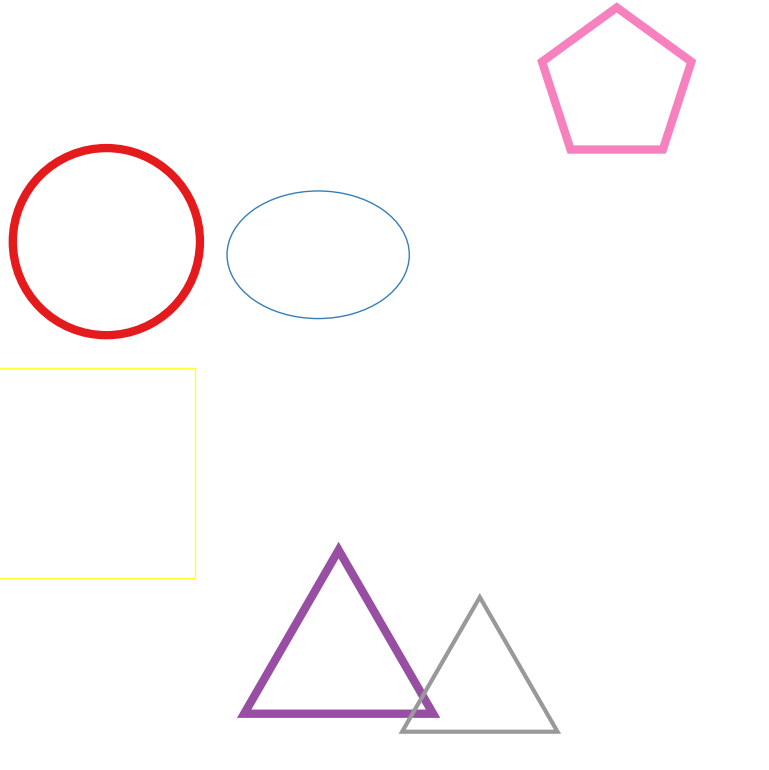[{"shape": "circle", "thickness": 3, "radius": 0.61, "center": [0.138, 0.686]}, {"shape": "oval", "thickness": 0.5, "radius": 0.59, "center": [0.413, 0.669]}, {"shape": "triangle", "thickness": 3, "radius": 0.71, "center": [0.44, 0.144]}, {"shape": "square", "thickness": 0.5, "radius": 0.68, "center": [0.117, 0.386]}, {"shape": "pentagon", "thickness": 3, "radius": 0.51, "center": [0.801, 0.888]}, {"shape": "triangle", "thickness": 1.5, "radius": 0.58, "center": [0.623, 0.108]}]